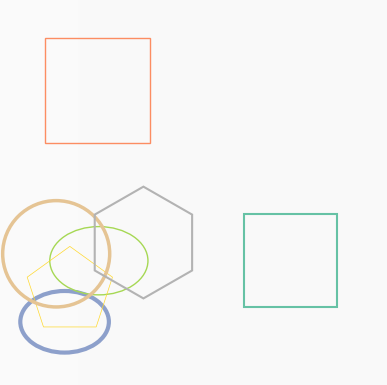[{"shape": "square", "thickness": 1.5, "radius": 0.6, "center": [0.75, 0.324]}, {"shape": "square", "thickness": 1, "radius": 0.68, "center": [0.252, 0.765]}, {"shape": "oval", "thickness": 3, "radius": 0.57, "center": [0.167, 0.164]}, {"shape": "oval", "thickness": 1, "radius": 0.63, "center": [0.255, 0.323]}, {"shape": "pentagon", "thickness": 0.5, "radius": 0.58, "center": [0.18, 0.244]}, {"shape": "circle", "thickness": 2.5, "radius": 0.69, "center": [0.145, 0.341]}, {"shape": "hexagon", "thickness": 1.5, "radius": 0.73, "center": [0.37, 0.37]}]